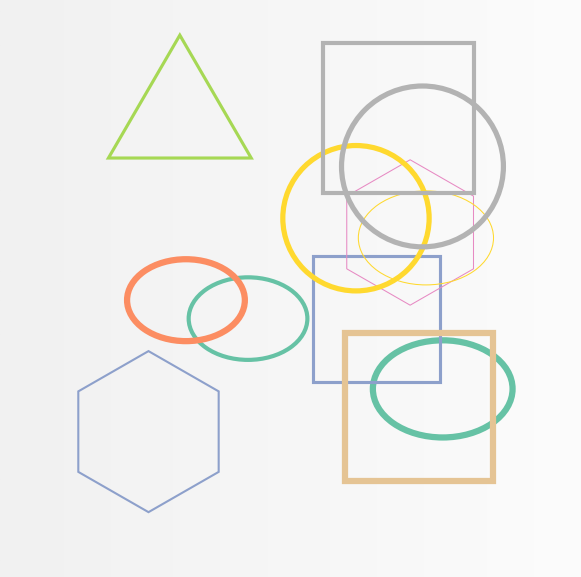[{"shape": "oval", "thickness": 3, "radius": 0.6, "center": [0.762, 0.326]}, {"shape": "oval", "thickness": 2, "radius": 0.51, "center": [0.427, 0.447]}, {"shape": "oval", "thickness": 3, "radius": 0.51, "center": [0.32, 0.479]}, {"shape": "square", "thickness": 1.5, "radius": 0.55, "center": [0.648, 0.447]}, {"shape": "hexagon", "thickness": 1, "radius": 0.7, "center": [0.255, 0.252]}, {"shape": "hexagon", "thickness": 0.5, "radius": 0.63, "center": [0.706, 0.597]}, {"shape": "triangle", "thickness": 1.5, "radius": 0.71, "center": [0.309, 0.796]}, {"shape": "circle", "thickness": 2.5, "radius": 0.63, "center": [0.612, 0.621]}, {"shape": "oval", "thickness": 0.5, "radius": 0.58, "center": [0.733, 0.587]}, {"shape": "square", "thickness": 3, "radius": 0.64, "center": [0.72, 0.294]}, {"shape": "square", "thickness": 2, "radius": 0.65, "center": [0.685, 0.794]}, {"shape": "circle", "thickness": 2.5, "radius": 0.7, "center": [0.727, 0.711]}]